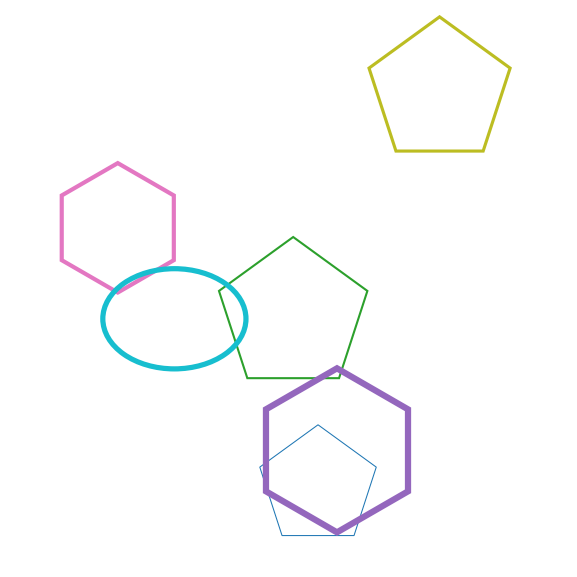[{"shape": "pentagon", "thickness": 0.5, "radius": 0.53, "center": [0.551, 0.158]}, {"shape": "pentagon", "thickness": 1, "radius": 0.68, "center": [0.508, 0.454]}, {"shape": "hexagon", "thickness": 3, "radius": 0.71, "center": [0.584, 0.219]}, {"shape": "hexagon", "thickness": 2, "radius": 0.56, "center": [0.204, 0.605]}, {"shape": "pentagon", "thickness": 1.5, "radius": 0.64, "center": [0.761, 0.841]}, {"shape": "oval", "thickness": 2.5, "radius": 0.62, "center": [0.302, 0.447]}]